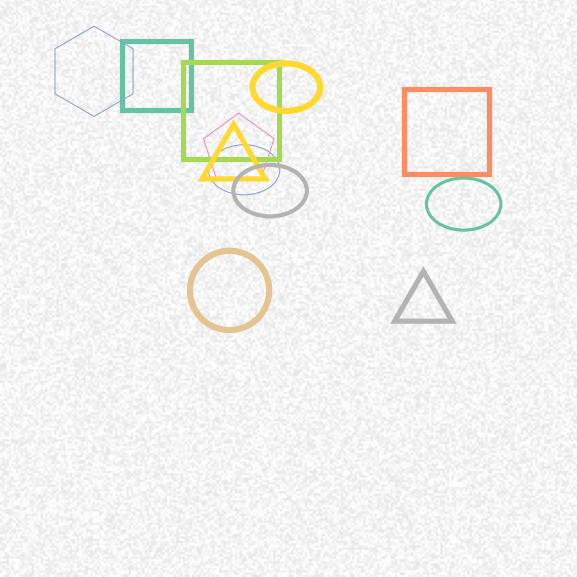[{"shape": "oval", "thickness": 1.5, "radius": 0.32, "center": [0.803, 0.646]}, {"shape": "square", "thickness": 2.5, "radius": 0.3, "center": [0.271, 0.868]}, {"shape": "square", "thickness": 2.5, "radius": 0.37, "center": [0.773, 0.772]}, {"shape": "hexagon", "thickness": 0.5, "radius": 0.39, "center": [0.163, 0.876]}, {"shape": "oval", "thickness": 0.5, "radius": 0.31, "center": [0.423, 0.705]}, {"shape": "pentagon", "thickness": 0.5, "radius": 0.32, "center": [0.413, 0.739]}, {"shape": "square", "thickness": 2.5, "radius": 0.42, "center": [0.4, 0.807]}, {"shape": "oval", "thickness": 3, "radius": 0.29, "center": [0.496, 0.848]}, {"shape": "triangle", "thickness": 2.5, "radius": 0.32, "center": [0.405, 0.721]}, {"shape": "circle", "thickness": 3, "radius": 0.34, "center": [0.398, 0.496]}, {"shape": "oval", "thickness": 2, "radius": 0.32, "center": [0.468, 0.669]}, {"shape": "triangle", "thickness": 2.5, "radius": 0.29, "center": [0.733, 0.472]}]